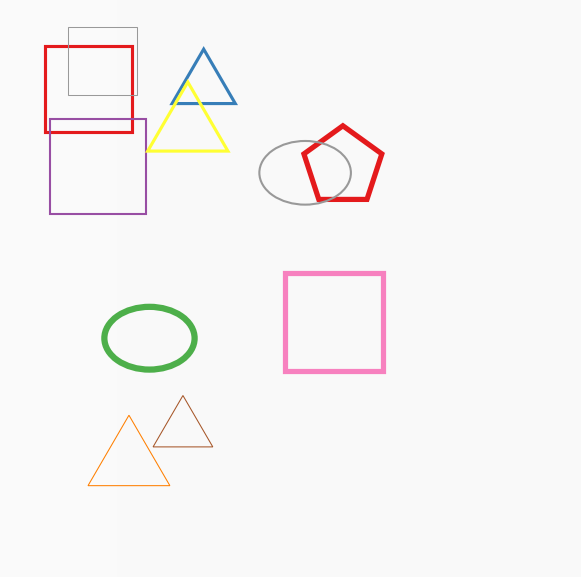[{"shape": "pentagon", "thickness": 2.5, "radius": 0.35, "center": [0.59, 0.711]}, {"shape": "square", "thickness": 1.5, "radius": 0.37, "center": [0.152, 0.846]}, {"shape": "triangle", "thickness": 1.5, "radius": 0.31, "center": [0.35, 0.851]}, {"shape": "oval", "thickness": 3, "radius": 0.39, "center": [0.257, 0.413]}, {"shape": "square", "thickness": 1, "radius": 0.41, "center": [0.169, 0.71]}, {"shape": "triangle", "thickness": 0.5, "radius": 0.41, "center": [0.222, 0.199]}, {"shape": "triangle", "thickness": 1.5, "radius": 0.4, "center": [0.323, 0.777]}, {"shape": "triangle", "thickness": 0.5, "radius": 0.3, "center": [0.315, 0.255]}, {"shape": "square", "thickness": 2.5, "radius": 0.42, "center": [0.574, 0.442]}, {"shape": "square", "thickness": 0.5, "radius": 0.3, "center": [0.177, 0.894]}, {"shape": "oval", "thickness": 1, "radius": 0.39, "center": [0.525, 0.7]}]